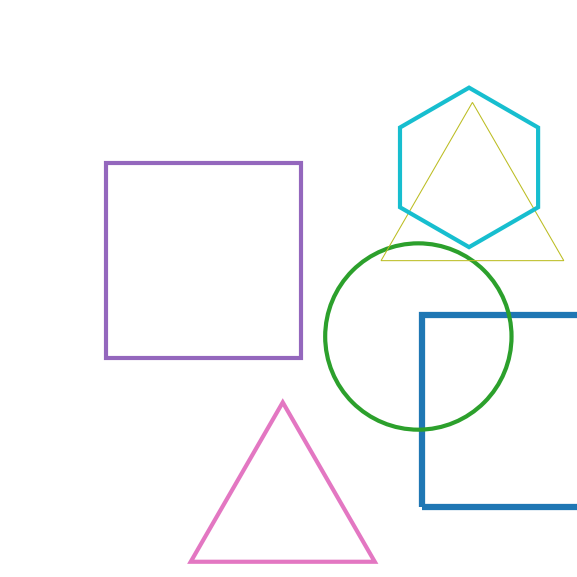[{"shape": "square", "thickness": 3, "radius": 0.83, "center": [0.896, 0.288]}, {"shape": "circle", "thickness": 2, "radius": 0.81, "center": [0.724, 0.416]}, {"shape": "square", "thickness": 2, "radius": 0.84, "center": [0.353, 0.548]}, {"shape": "triangle", "thickness": 2, "radius": 0.92, "center": [0.49, 0.118]}, {"shape": "triangle", "thickness": 0.5, "radius": 0.91, "center": [0.818, 0.639]}, {"shape": "hexagon", "thickness": 2, "radius": 0.69, "center": [0.812, 0.709]}]